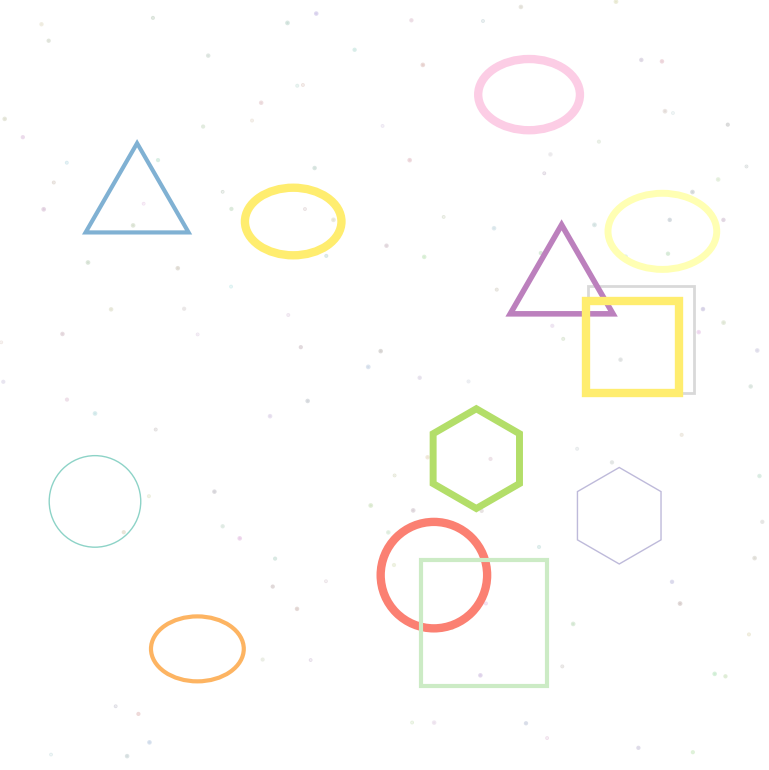[{"shape": "circle", "thickness": 0.5, "radius": 0.3, "center": [0.123, 0.349]}, {"shape": "oval", "thickness": 2.5, "radius": 0.35, "center": [0.86, 0.7]}, {"shape": "hexagon", "thickness": 0.5, "radius": 0.31, "center": [0.804, 0.33]}, {"shape": "circle", "thickness": 3, "radius": 0.35, "center": [0.564, 0.253]}, {"shape": "triangle", "thickness": 1.5, "radius": 0.39, "center": [0.178, 0.737]}, {"shape": "oval", "thickness": 1.5, "radius": 0.3, "center": [0.256, 0.157]}, {"shape": "hexagon", "thickness": 2.5, "radius": 0.32, "center": [0.619, 0.404]}, {"shape": "oval", "thickness": 3, "radius": 0.33, "center": [0.687, 0.877]}, {"shape": "square", "thickness": 1, "radius": 0.35, "center": [0.833, 0.559]}, {"shape": "triangle", "thickness": 2, "radius": 0.39, "center": [0.729, 0.631]}, {"shape": "square", "thickness": 1.5, "radius": 0.41, "center": [0.629, 0.191]}, {"shape": "square", "thickness": 3, "radius": 0.3, "center": [0.821, 0.549]}, {"shape": "oval", "thickness": 3, "radius": 0.31, "center": [0.381, 0.712]}]